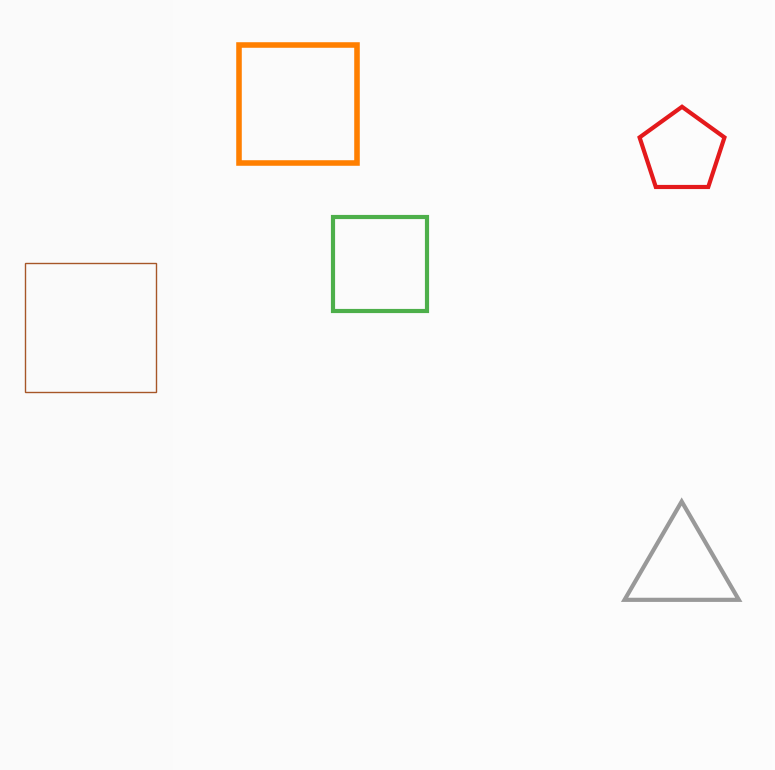[{"shape": "pentagon", "thickness": 1.5, "radius": 0.29, "center": [0.88, 0.804]}, {"shape": "square", "thickness": 1.5, "radius": 0.3, "center": [0.49, 0.657]}, {"shape": "square", "thickness": 2, "radius": 0.38, "center": [0.384, 0.865]}, {"shape": "square", "thickness": 0.5, "radius": 0.42, "center": [0.117, 0.574]}, {"shape": "triangle", "thickness": 1.5, "radius": 0.43, "center": [0.88, 0.264]}]